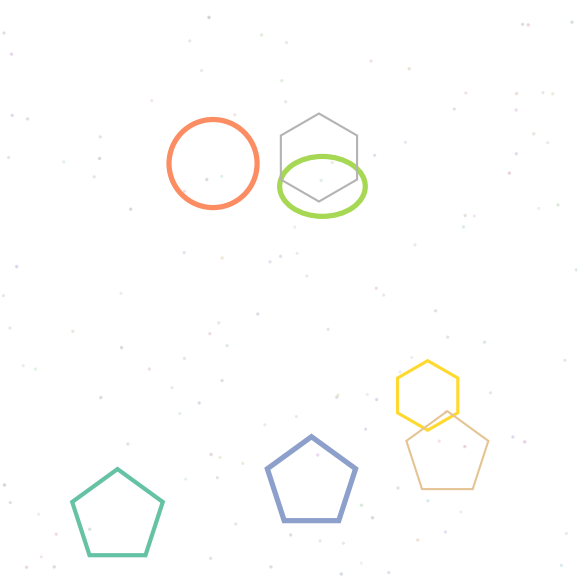[{"shape": "pentagon", "thickness": 2, "radius": 0.41, "center": [0.203, 0.104]}, {"shape": "circle", "thickness": 2.5, "radius": 0.38, "center": [0.369, 0.716]}, {"shape": "pentagon", "thickness": 2.5, "radius": 0.4, "center": [0.539, 0.163]}, {"shape": "oval", "thickness": 2.5, "radius": 0.37, "center": [0.558, 0.676]}, {"shape": "hexagon", "thickness": 1.5, "radius": 0.3, "center": [0.741, 0.314]}, {"shape": "pentagon", "thickness": 1, "radius": 0.37, "center": [0.775, 0.213]}, {"shape": "hexagon", "thickness": 1, "radius": 0.38, "center": [0.552, 0.726]}]